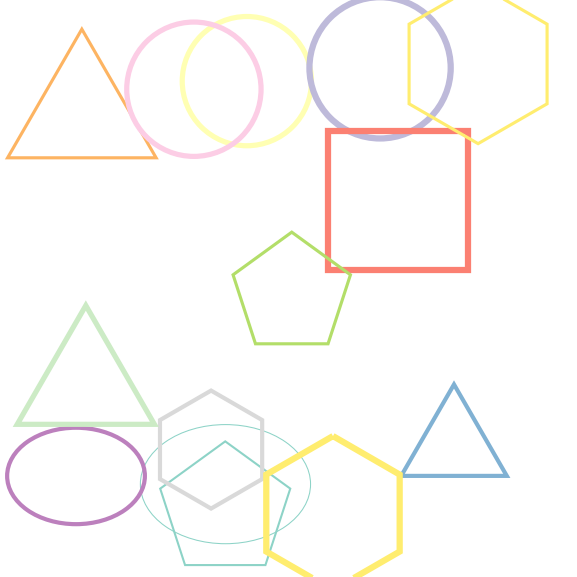[{"shape": "pentagon", "thickness": 1, "radius": 0.59, "center": [0.39, 0.116]}, {"shape": "oval", "thickness": 0.5, "radius": 0.74, "center": [0.39, 0.161]}, {"shape": "circle", "thickness": 2.5, "radius": 0.56, "center": [0.427, 0.859]}, {"shape": "circle", "thickness": 3, "radius": 0.61, "center": [0.658, 0.882]}, {"shape": "square", "thickness": 3, "radius": 0.6, "center": [0.689, 0.652]}, {"shape": "triangle", "thickness": 2, "radius": 0.53, "center": [0.786, 0.228]}, {"shape": "triangle", "thickness": 1.5, "radius": 0.74, "center": [0.142, 0.8]}, {"shape": "pentagon", "thickness": 1.5, "radius": 0.53, "center": [0.505, 0.49]}, {"shape": "circle", "thickness": 2.5, "radius": 0.58, "center": [0.336, 0.845]}, {"shape": "hexagon", "thickness": 2, "radius": 0.51, "center": [0.366, 0.221]}, {"shape": "oval", "thickness": 2, "radius": 0.6, "center": [0.132, 0.175]}, {"shape": "triangle", "thickness": 2.5, "radius": 0.69, "center": [0.149, 0.333]}, {"shape": "hexagon", "thickness": 3, "radius": 0.67, "center": [0.577, 0.111]}, {"shape": "hexagon", "thickness": 1.5, "radius": 0.69, "center": [0.828, 0.888]}]